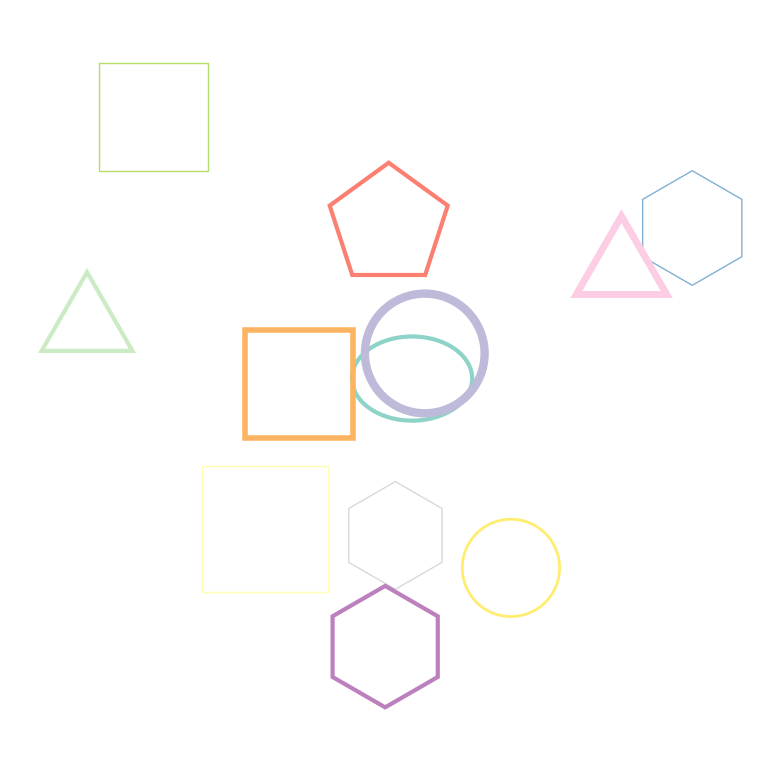[{"shape": "oval", "thickness": 1.5, "radius": 0.39, "center": [0.535, 0.508]}, {"shape": "square", "thickness": 0.5, "radius": 0.41, "center": [0.344, 0.313]}, {"shape": "circle", "thickness": 3, "radius": 0.39, "center": [0.552, 0.541]}, {"shape": "pentagon", "thickness": 1.5, "radius": 0.4, "center": [0.505, 0.708]}, {"shape": "hexagon", "thickness": 0.5, "radius": 0.37, "center": [0.899, 0.704]}, {"shape": "square", "thickness": 2, "radius": 0.35, "center": [0.388, 0.501]}, {"shape": "square", "thickness": 0.5, "radius": 0.35, "center": [0.199, 0.848]}, {"shape": "triangle", "thickness": 2.5, "radius": 0.34, "center": [0.807, 0.651]}, {"shape": "hexagon", "thickness": 0.5, "radius": 0.35, "center": [0.513, 0.305]}, {"shape": "hexagon", "thickness": 1.5, "radius": 0.39, "center": [0.5, 0.16]}, {"shape": "triangle", "thickness": 1.5, "radius": 0.34, "center": [0.113, 0.578]}, {"shape": "circle", "thickness": 1, "radius": 0.32, "center": [0.664, 0.262]}]